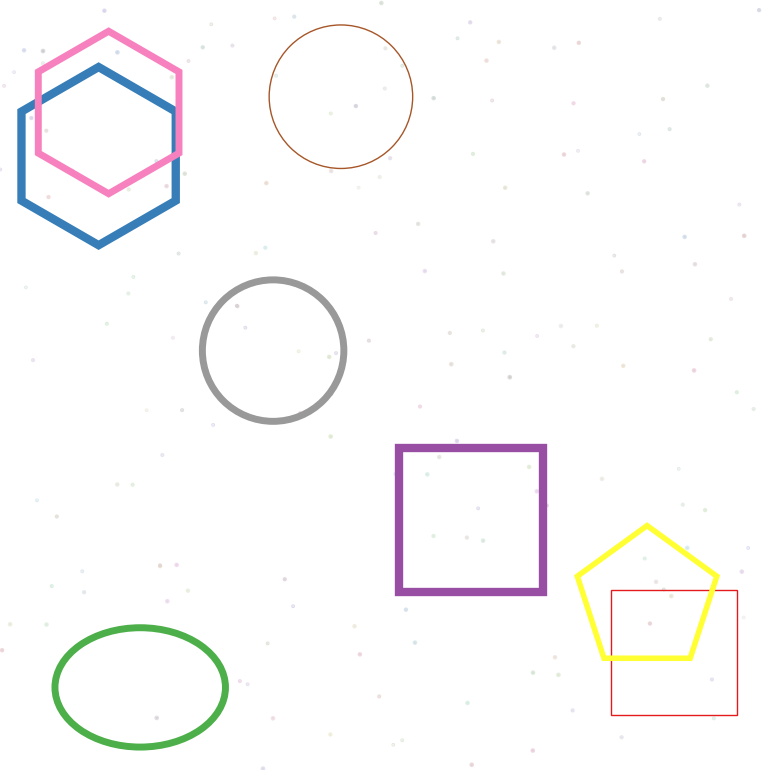[{"shape": "square", "thickness": 0.5, "radius": 0.41, "center": [0.875, 0.153]}, {"shape": "hexagon", "thickness": 3, "radius": 0.58, "center": [0.128, 0.797]}, {"shape": "oval", "thickness": 2.5, "radius": 0.55, "center": [0.182, 0.107]}, {"shape": "square", "thickness": 3, "radius": 0.47, "center": [0.612, 0.324]}, {"shape": "pentagon", "thickness": 2, "radius": 0.48, "center": [0.84, 0.222]}, {"shape": "circle", "thickness": 0.5, "radius": 0.47, "center": [0.443, 0.874]}, {"shape": "hexagon", "thickness": 2.5, "radius": 0.53, "center": [0.141, 0.854]}, {"shape": "circle", "thickness": 2.5, "radius": 0.46, "center": [0.355, 0.545]}]